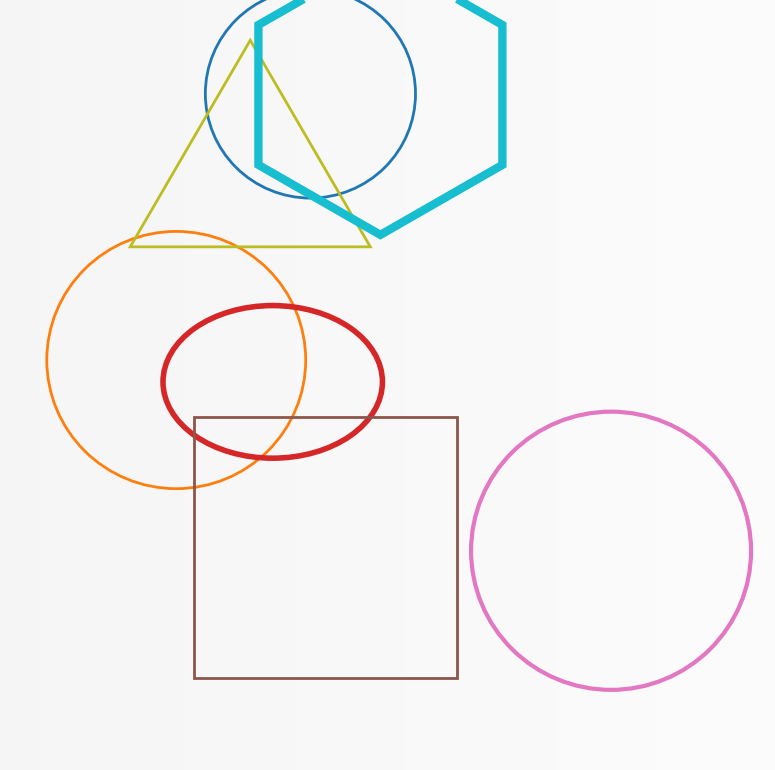[{"shape": "circle", "thickness": 1, "radius": 0.68, "center": [0.401, 0.878]}, {"shape": "circle", "thickness": 1, "radius": 0.84, "center": [0.227, 0.532]}, {"shape": "oval", "thickness": 2, "radius": 0.71, "center": [0.352, 0.504]}, {"shape": "square", "thickness": 1, "radius": 0.85, "center": [0.42, 0.289]}, {"shape": "circle", "thickness": 1.5, "radius": 0.9, "center": [0.788, 0.285]}, {"shape": "triangle", "thickness": 1, "radius": 0.89, "center": [0.323, 0.769]}, {"shape": "hexagon", "thickness": 3, "radius": 0.91, "center": [0.491, 0.877]}]